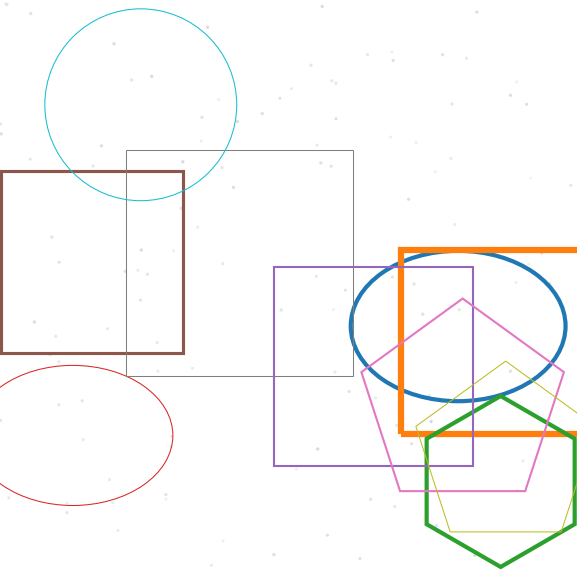[{"shape": "oval", "thickness": 2, "radius": 0.93, "center": [0.793, 0.435]}, {"shape": "square", "thickness": 3, "radius": 0.8, "center": [0.854, 0.406]}, {"shape": "hexagon", "thickness": 2, "radius": 0.74, "center": [0.867, 0.165]}, {"shape": "oval", "thickness": 0.5, "radius": 0.87, "center": [0.126, 0.245]}, {"shape": "square", "thickness": 1, "radius": 0.86, "center": [0.647, 0.364]}, {"shape": "square", "thickness": 1.5, "radius": 0.79, "center": [0.159, 0.545]}, {"shape": "pentagon", "thickness": 1, "radius": 0.92, "center": [0.801, 0.298]}, {"shape": "square", "thickness": 0.5, "radius": 0.98, "center": [0.415, 0.543]}, {"shape": "pentagon", "thickness": 0.5, "radius": 0.82, "center": [0.876, 0.21]}, {"shape": "circle", "thickness": 0.5, "radius": 0.83, "center": [0.244, 0.818]}]